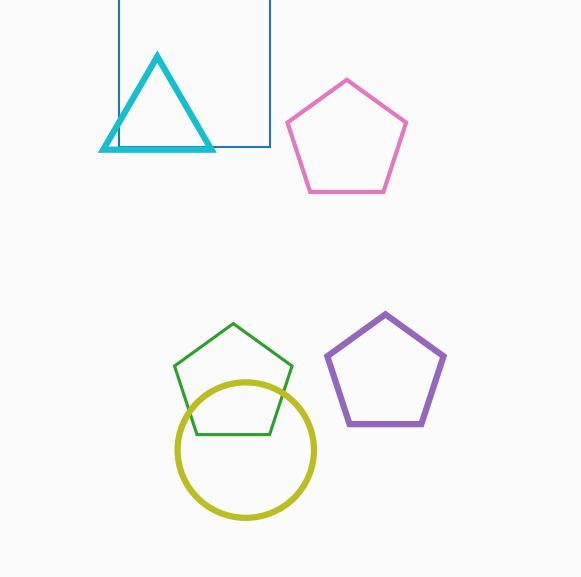[{"shape": "square", "thickness": 1, "radius": 0.65, "center": [0.334, 0.874]}, {"shape": "pentagon", "thickness": 1.5, "radius": 0.53, "center": [0.401, 0.333]}, {"shape": "pentagon", "thickness": 3, "radius": 0.53, "center": [0.663, 0.35]}, {"shape": "pentagon", "thickness": 2, "radius": 0.54, "center": [0.597, 0.754]}, {"shape": "circle", "thickness": 3, "radius": 0.59, "center": [0.423, 0.22]}, {"shape": "triangle", "thickness": 3, "radius": 0.54, "center": [0.271, 0.794]}]